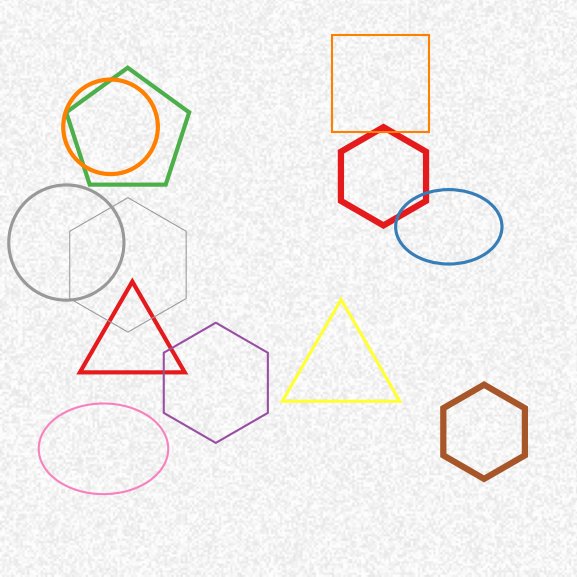[{"shape": "triangle", "thickness": 2, "radius": 0.52, "center": [0.229, 0.407]}, {"shape": "hexagon", "thickness": 3, "radius": 0.43, "center": [0.664, 0.694]}, {"shape": "oval", "thickness": 1.5, "radius": 0.46, "center": [0.777, 0.606]}, {"shape": "pentagon", "thickness": 2, "radius": 0.56, "center": [0.221, 0.77]}, {"shape": "hexagon", "thickness": 1, "radius": 0.52, "center": [0.374, 0.336]}, {"shape": "square", "thickness": 1, "radius": 0.42, "center": [0.659, 0.855]}, {"shape": "circle", "thickness": 2, "radius": 0.41, "center": [0.191, 0.78]}, {"shape": "triangle", "thickness": 1.5, "radius": 0.59, "center": [0.591, 0.363]}, {"shape": "hexagon", "thickness": 3, "radius": 0.41, "center": [0.838, 0.251]}, {"shape": "oval", "thickness": 1, "radius": 0.56, "center": [0.179, 0.222]}, {"shape": "hexagon", "thickness": 0.5, "radius": 0.58, "center": [0.222, 0.54]}, {"shape": "circle", "thickness": 1.5, "radius": 0.5, "center": [0.115, 0.579]}]